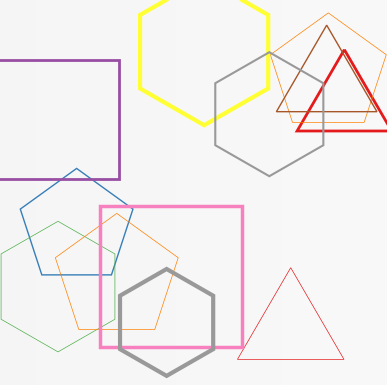[{"shape": "triangle", "thickness": 2, "radius": 0.7, "center": [0.889, 0.73]}, {"shape": "triangle", "thickness": 0.5, "radius": 0.79, "center": [0.75, 0.146]}, {"shape": "pentagon", "thickness": 1, "radius": 0.76, "center": [0.198, 0.41]}, {"shape": "hexagon", "thickness": 0.5, "radius": 0.85, "center": [0.15, 0.256]}, {"shape": "square", "thickness": 2, "radius": 0.78, "center": [0.151, 0.69]}, {"shape": "pentagon", "thickness": 0.5, "radius": 0.83, "center": [0.301, 0.279]}, {"shape": "pentagon", "thickness": 0.5, "radius": 0.79, "center": [0.847, 0.809]}, {"shape": "hexagon", "thickness": 3, "radius": 0.95, "center": [0.527, 0.866]}, {"shape": "triangle", "thickness": 1, "radius": 0.75, "center": [0.843, 0.785]}, {"shape": "square", "thickness": 2.5, "radius": 0.92, "center": [0.441, 0.283]}, {"shape": "hexagon", "thickness": 1.5, "radius": 0.81, "center": [0.695, 0.703]}, {"shape": "hexagon", "thickness": 3, "radius": 0.69, "center": [0.43, 0.162]}]